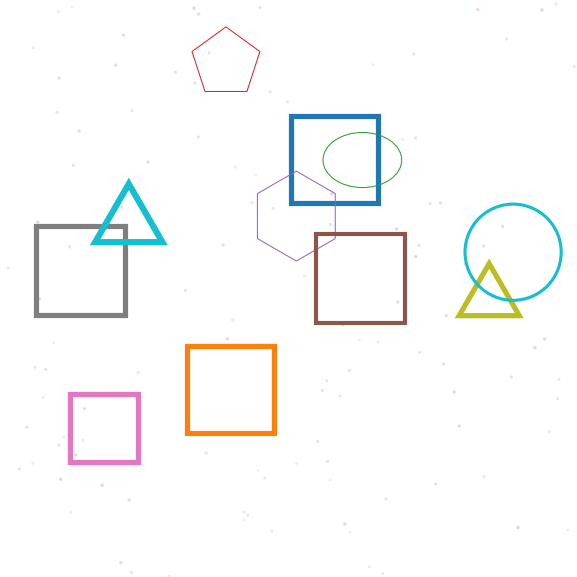[{"shape": "square", "thickness": 2.5, "radius": 0.38, "center": [0.579, 0.723]}, {"shape": "square", "thickness": 2.5, "radius": 0.38, "center": [0.4, 0.325]}, {"shape": "oval", "thickness": 0.5, "radius": 0.34, "center": [0.627, 0.722]}, {"shape": "pentagon", "thickness": 0.5, "radius": 0.31, "center": [0.391, 0.891]}, {"shape": "hexagon", "thickness": 0.5, "radius": 0.39, "center": [0.513, 0.625]}, {"shape": "square", "thickness": 2, "radius": 0.39, "center": [0.625, 0.517]}, {"shape": "square", "thickness": 2.5, "radius": 0.29, "center": [0.18, 0.259]}, {"shape": "square", "thickness": 2.5, "radius": 0.39, "center": [0.139, 0.53]}, {"shape": "triangle", "thickness": 2.5, "radius": 0.3, "center": [0.847, 0.483]}, {"shape": "circle", "thickness": 1.5, "radius": 0.42, "center": [0.889, 0.562]}, {"shape": "triangle", "thickness": 3, "radius": 0.34, "center": [0.223, 0.613]}]